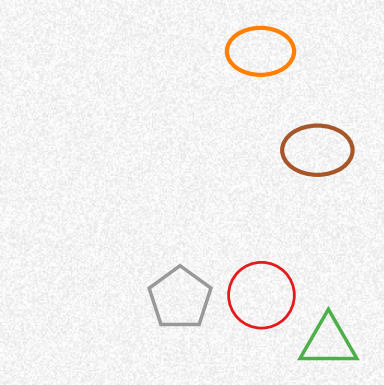[{"shape": "circle", "thickness": 2, "radius": 0.43, "center": [0.679, 0.233]}, {"shape": "triangle", "thickness": 2.5, "radius": 0.43, "center": [0.853, 0.111]}, {"shape": "oval", "thickness": 3, "radius": 0.44, "center": [0.677, 0.867]}, {"shape": "oval", "thickness": 3, "radius": 0.46, "center": [0.824, 0.61]}, {"shape": "pentagon", "thickness": 2.5, "radius": 0.42, "center": [0.468, 0.225]}]